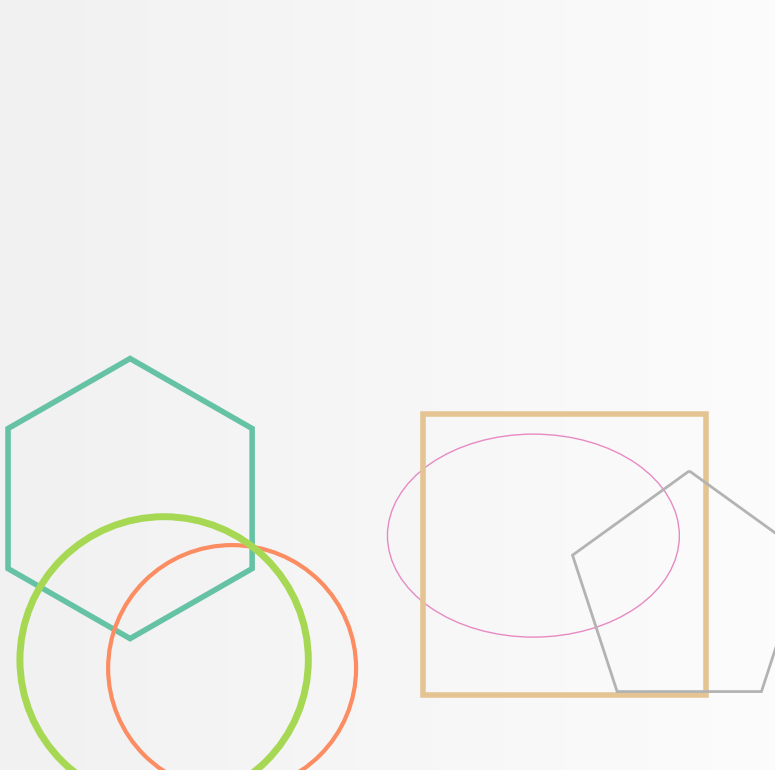[{"shape": "hexagon", "thickness": 2, "radius": 0.91, "center": [0.168, 0.353]}, {"shape": "circle", "thickness": 1.5, "radius": 0.8, "center": [0.299, 0.132]}, {"shape": "oval", "thickness": 0.5, "radius": 0.94, "center": [0.688, 0.304]}, {"shape": "circle", "thickness": 2.5, "radius": 0.93, "center": [0.212, 0.143]}, {"shape": "square", "thickness": 2, "radius": 0.91, "center": [0.728, 0.28]}, {"shape": "pentagon", "thickness": 1, "radius": 0.79, "center": [0.889, 0.23]}]